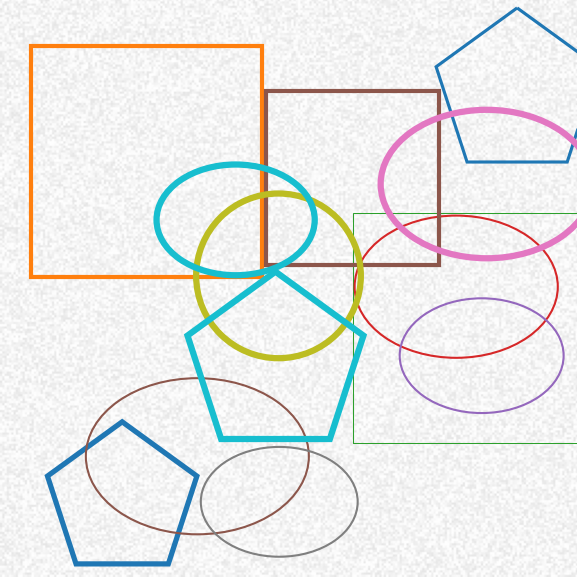[{"shape": "pentagon", "thickness": 2.5, "radius": 0.68, "center": [0.212, 0.133]}, {"shape": "pentagon", "thickness": 1.5, "radius": 0.74, "center": [0.895, 0.838]}, {"shape": "square", "thickness": 2, "radius": 1.0, "center": [0.254, 0.72]}, {"shape": "square", "thickness": 0.5, "radius": 1.0, "center": [0.81, 0.431]}, {"shape": "oval", "thickness": 1, "radius": 0.88, "center": [0.79, 0.503]}, {"shape": "oval", "thickness": 1, "radius": 0.71, "center": [0.834, 0.383]}, {"shape": "square", "thickness": 2, "radius": 0.75, "center": [0.61, 0.691]}, {"shape": "oval", "thickness": 1, "radius": 0.97, "center": [0.342, 0.209]}, {"shape": "oval", "thickness": 3, "radius": 0.92, "center": [0.843, 0.68]}, {"shape": "oval", "thickness": 1, "radius": 0.68, "center": [0.484, 0.13]}, {"shape": "circle", "thickness": 3, "radius": 0.71, "center": [0.482, 0.521]}, {"shape": "pentagon", "thickness": 3, "radius": 0.8, "center": [0.477, 0.369]}, {"shape": "oval", "thickness": 3, "radius": 0.68, "center": [0.408, 0.618]}]